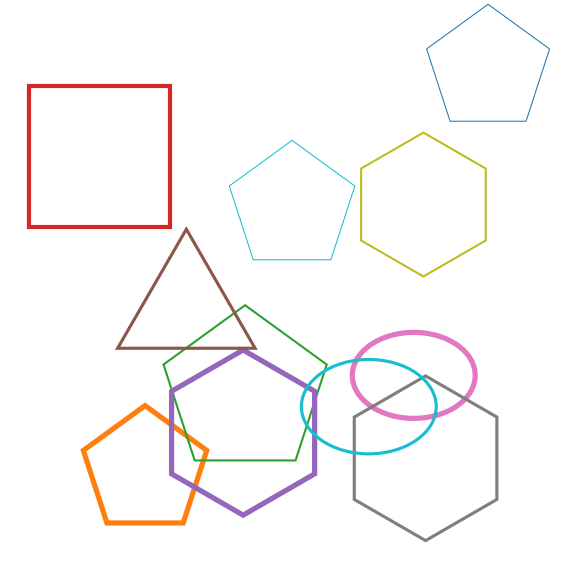[{"shape": "pentagon", "thickness": 0.5, "radius": 0.56, "center": [0.845, 0.88]}, {"shape": "pentagon", "thickness": 2.5, "radius": 0.56, "center": [0.251, 0.184]}, {"shape": "pentagon", "thickness": 1, "radius": 0.74, "center": [0.424, 0.322]}, {"shape": "square", "thickness": 2, "radius": 0.61, "center": [0.172, 0.728]}, {"shape": "hexagon", "thickness": 2.5, "radius": 0.72, "center": [0.421, 0.25]}, {"shape": "triangle", "thickness": 1.5, "radius": 0.69, "center": [0.323, 0.465]}, {"shape": "oval", "thickness": 2.5, "radius": 0.53, "center": [0.716, 0.349]}, {"shape": "hexagon", "thickness": 1.5, "radius": 0.71, "center": [0.737, 0.206]}, {"shape": "hexagon", "thickness": 1, "radius": 0.62, "center": [0.733, 0.645]}, {"shape": "oval", "thickness": 1.5, "radius": 0.58, "center": [0.639, 0.295]}, {"shape": "pentagon", "thickness": 0.5, "radius": 0.57, "center": [0.506, 0.642]}]